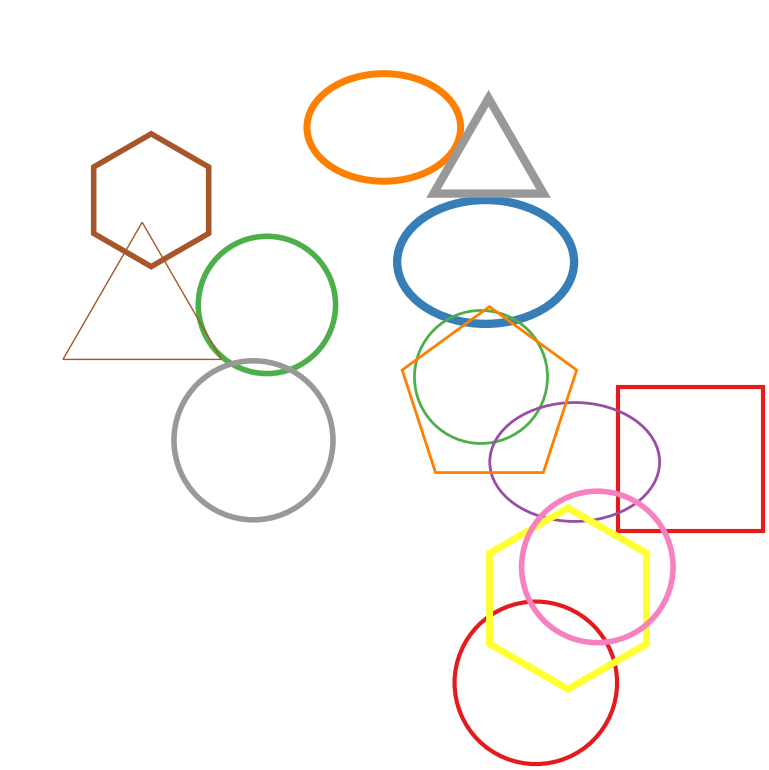[{"shape": "circle", "thickness": 1.5, "radius": 0.53, "center": [0.696, 0.113]}, {"shape": "square", "thickness": 1.5, "radius": 0.47, "center": [0.896, 0.404]}, {"shape": "oval", "thickness": 3, "radius": 0.57, "center": [0.631, 0.66]}, {"shape": "circle", "thickness": 1, "radius": 0.43, "center": [0.625, 0.51]}, {"shape": "circle", "thickness": 2, "radius": 0.45, "center": [0.347, 0.604]}, {"shape": "oval", "thickness": 1, "radius": 0.55, "center": [0.746, 0.4]}, {"shape": "oval", "thickness": 2.5, "radius": 0.5, "center": [0.498, 0.834]}, {"shape": "pentagon", "thickness": 1, "radius": 0.6, "center": [0.636, 0.483]}, {"shape": "hexagon", "thickness": 2.5, "radius": 0.59, "center": [0.738, 0.223]}, {"shape": "hexagon", "thickness": 2, "radius": 0.43, "center": [0.196, 0.74]}, {"shape": "triangle", "thickness": 0.5, "radius": 0.59, "center": [0.185, 0.593]}, {"shape": "circle", "thickness": 2, "radius": 0.49, "center": [0.776, 0.264]}, {"shape": "circle", "thickness": 2, "radius": 0.52, "center": [0.329, 0.428]}, {"shape": "triangle", "thickness": 3, "radius": 0.41, "center": [0.634, 0.79]}]